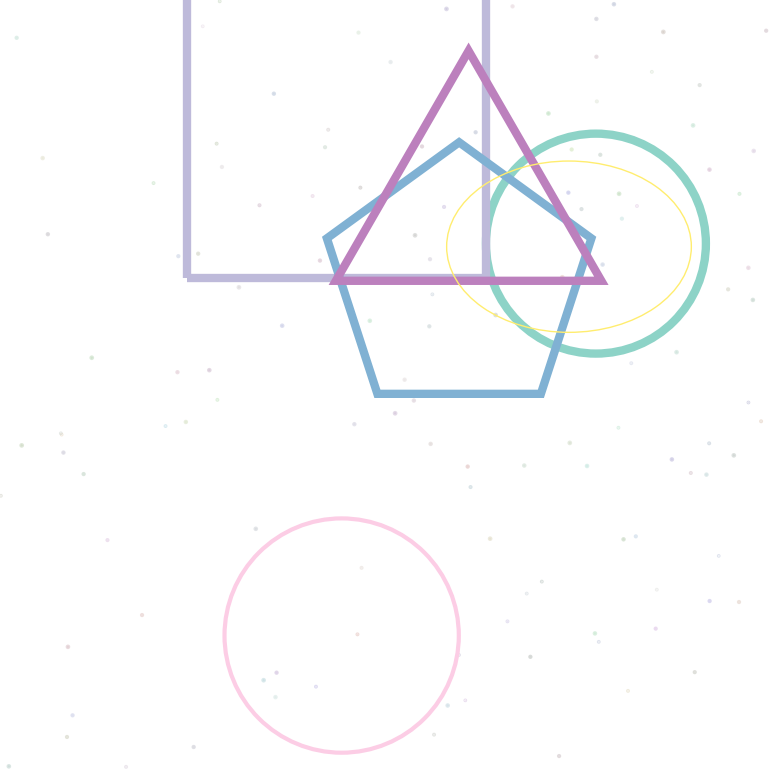[{"shape": "circle", "thickness": 3, "radius": 0.71, "center": [0.774, 0.684]}, {"shape": "square", "thickness": 3, "radius": 0.97, "center": [0.437, 0.834]}, {"shape": "pentagon", "thickness": 3, "radius": 0.9, "center": [0.596, 0.635]}, {"shape": "circle", "thickness": 1.5, "radius": 0.76, "center": [0.444, 0.175]}, {"shape": "triangle", "thickness": 3, "radius": 1.0, "center": [0.609, 0.735]}, {"shape": "oval", "thickness": 0.5, "radius": 0.79, "center": [0.739, 0.68]}]